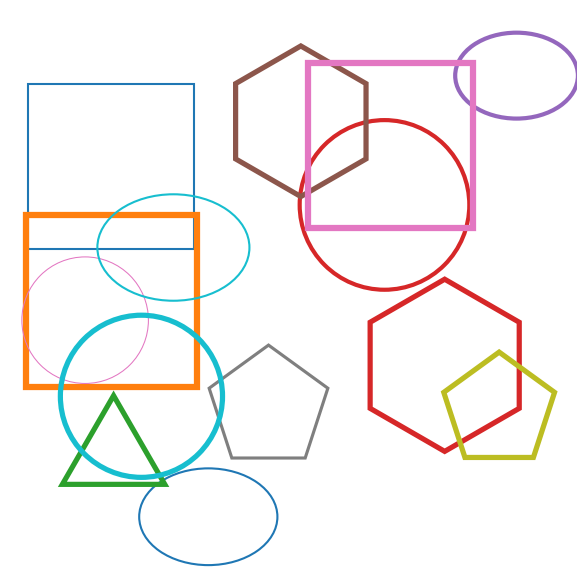[{"shape": "oval", "thickness": 1, "radius": 0.6, "center": [0.361, 0.104]}, {"shape": "square", "thickness": 1, "radius": 0.72, "center": [0.192, 0.711]}, {"shape": "square", "thickness": 3, "radius": 0.74, "center": [0.193, 0.477]}, {"shape": "triangle", "thickness": 2.5, "radius": 0.51, "center": [0.197, 0.212]}, {"shape": "hexagon", "thickness": 2.5, "radius": 0.75, "center": [0.77, 0.367]}, {"shape": "circle", "thickness": 2, "radius": 0.73, "center": [0.666, 0.644]}, {"shape": "oval", "thickness": 2, "radius": 0.53, "center": [0.894, 0.868]}, {"shape": "hexagon", "thickness": 2.5, "radius": 0.65, "center": [0.521, 0.789]}, {"shape": "square", "thickness": 3, "radius": 0.71, "center": [0.676, 0.747]}, {"shape": "circle", "thickness": 0.5, "radius": 0.55, "center": [0.147, 0.445]}, {"shape": "pentagon", "thickness": 1.5, "radius": 0.54, "center": [0.465, 0.293]}, {"shape": "pentagon", "thickness": 2.5, "radius": 0.5, "center": [0.864, 0.289]}, {"shape": "oval", "thickness": 1, "radius": 0.66, "center": [0.3, 0.571]}, {"shape": "circle", "thickness": 2.5, "radius": 0.7, "center": [0.245, 0.313]}]